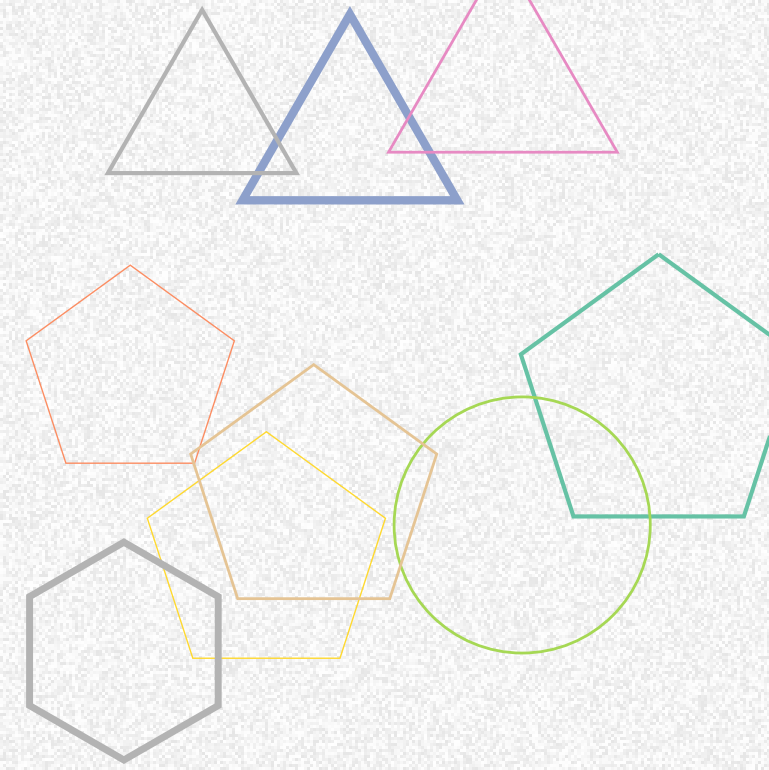[{"shape": "pentagon", "thickness": 1.5, "radius": 0.94, "center": [0.855, 0.482]}, {"shape": "pentagon", "thickness": 0.5, "radius": 0.71, "center": [0.169, 0.513]}, {"shape": "triangle", "thickness": 3, "radius": 0.81, "center": [0.454, 0.82]}, {"shape": "triangle", "thickness": 1, "radius": 0.86, "center": [0.653, 0.888]}, {"shape": "circle", "thickness": 1, "radius": 0.83, "center": [0.678, 0.318]}, {"shape": "pentagon", "thickness": 0.5, "radius": 0.81, "center": [0.346, 0.277]}, {"shape": "pentagon", "thickness": 1, "radius": 0.84, "center": [0.407, 0.358]}, {"shape": "hexagon", "thickness": 2.5, "radius": 0.71, "center": [0.161, 0.154]}, {"shape": "triangle", "thickness": 1.5, "radius": 0.71, "center": [0.263, 0.846]}]